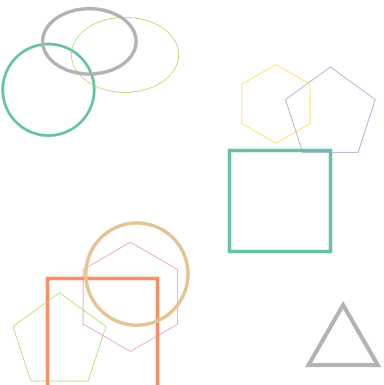[{"shape": "square", "thickness": 2.5, "radius": 0.66, "center": [0.726, 0.48]}, {"shape": "circle", "thickness": 2, "radius": 0.59, "center": [0.126, 0.767]}, {"shape": "square", "thickness": 2.5, "radius": 0.72, "center": [0.265, 0.135]}, {"shape": "pentagon", "thickness": 0.5, "radius": 0.61, "center": [0.858, 0.704]}, {"shape": "hexagon", "thickness": 0.5, "radius": 0.71, "center": [0.339, 0.229]}, {"shape": "oval", "thickness": 0.5, "radius": 0.7, "center": [0.325, 0.858]}, {"shape": "pentagon", "thickness": 0.5, "radius": 0.63, "center": [0.155, 0.113]}, {"shape": "hexagon", "thickness": 0.5, "radius": 0.51, "center": [0.717, 0.73]}, {"shape": "circle", "thickness": 2.5, "radius": 0.66, "center": [0.356, 0.288]}, {"shape": "triangle", "thickness": 3, "radius": 0.52, "center": [0.891, 0.104]}, {"shape": "oval", "thickness": 2.5, "radius": 0.61, "center": [0.232, 0.893]}]